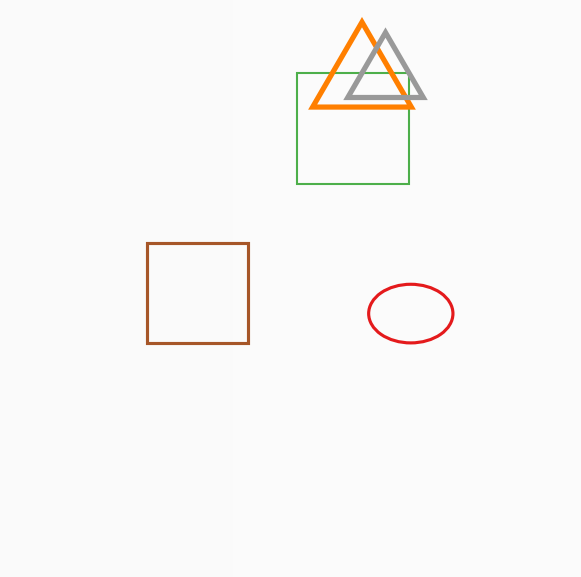[{"shape": "oval", "thickness": 1.5, "radius": 0.36, "center": [0.707, 0.456]}, {"shape": "square", "thickness": 1, "radius": 0.48, "center": [0.607, 0.777]}, {"shape": "triangle", "thickness": 2.5, "radius": 0.49, "center": [0.623, 0.863]}, {"shape": "square", "thickness": 1.5, "radius": 0.43, "center": [0.339, 0.492]}, {"shape": "triangle", "thickness": 2.5, "radius": 0.37, "center": [0.663, 0.868]}]